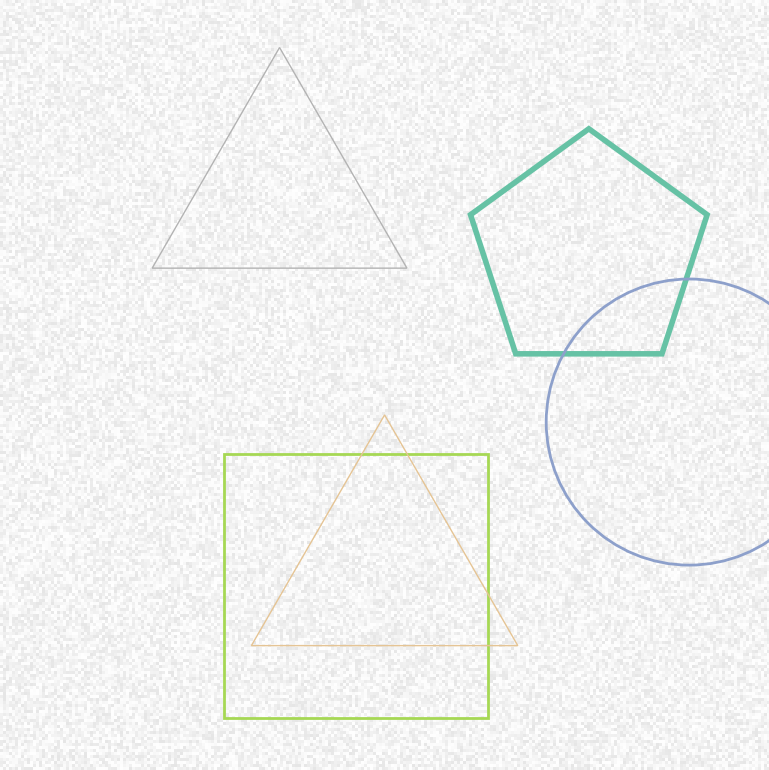[{"shape": "pentagon", "thickness": 2, "radius": 0.81, "center": [0.765, 0.671]}, {"shape": "circle", "thickness": 1, "radius": 0.93, "center": [0.895, 0.452]}, {"shape": "square", "thickness": 1, "radius": 0.86, "center": [0.462, 0.239]}, {"shape": "triangle", "thickness": 0.5, "radius": 1.0, "center": [0.499, 0.261]}, {"shape": "triangle", "thickness": 0.5, "radius": 0.96, "center": [0.363, 0.747]}]